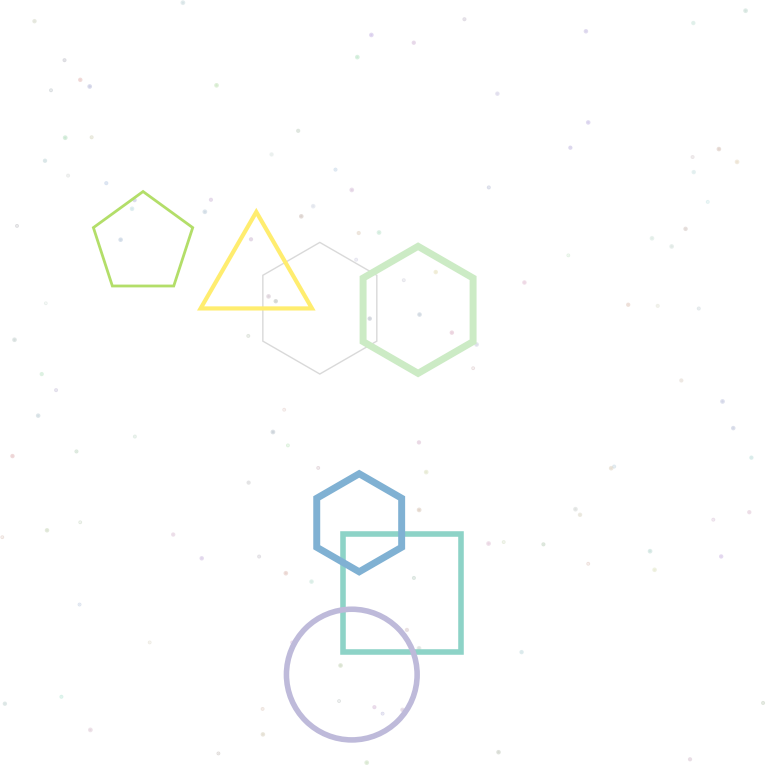[{"shape": "square", "thickness": 2, "radius": 0.38, "center": [0.522, 0.23]}, {"shape": "circle", "thickness": 2, "radius": 0.42, "center": [0.457, 0.124]}, {"shape": "hexagon", "thickness": 2.5, "radius": 0.32, "center": [0.466, 0.321]}, {"shape": "pentagon", "thickness": 1, "radius": 0.34, "center": [0.186, 0.683]}, {"shape": "hexagon", "thickness": 0.5, "radius": 0.43, "center": [0.415, 0.6]}, {"shape": "hexagon", "thickness": 2.5, "radius": 0.41, "center": [0.543, 0.598]}, {"shape": "triangle", "thickness": 1.5, "radius": 0.42, "center": [0.333, 0.641]}]